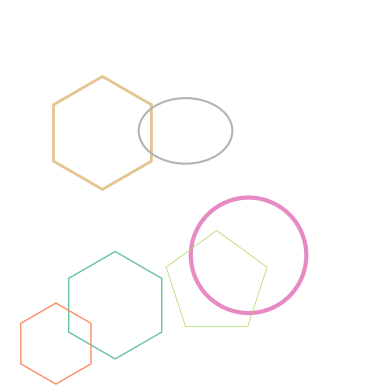[{"shape": "hexagon", "thickness": 1, "radius": 0.7, "center": [0.299, 0.207]}, {"shape": "hexagon", "thickness": 1, "radius": 0.53, "center": [0.145, 0.108]}, {"shape": "circle", "thickness": 3, "radius": 0.75, "center": [0.646, 0.337]}, {"shape": "pentagon", "thickness": 0.5, "radius": 0.69, "center": [0.563, 0.264]}, {"shape": "hexagon", "thickness": 2, "radius": 0.73, "center": [0.266, 0.655]}, {"shape": "oval", "thickness": 1.5, "radius": 0.61, "center": [0.482, 0.66]}]